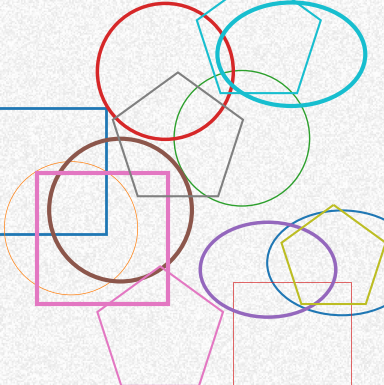[{"shape": "square", "thickness": 2, "radius": 0.82, "center": [0.111, 0.557]}, {"shape": "oval", "thickness": 1.5, "radius": 0.97, "center": [0.888, 0.317]}, {"shape": "circle", "thickness": 0.5, "radius": 0.87, "center": [0.184, 0.407]}, {"shape": "circle", "thickness": 1, "radius": 0.88, "center": [0.628, 0.641]}, {"shape": "square", "thickness": 0.5, "radius": 0.77, "center": [0.758, 0.113]}, {"shape": "circle", "thickness": 2.5, "radius": 0.88, "center": [0.429, 0.815]}, {"shape": "oval", "thickness": 2.5, "radius": 0.88, "center": [0.696, 0.3]}, {"shape": "circle", "thickness": 3, "radius": 0.93, "center": [0.313, 0.454]}, {"shape": "pentagon", "thickness": 1.5, "radius": 0.86, "center": [0.416, 0.137]}, {"shape": "square", "thickness": 3, "radius": 0.85, "center": [0.266, 0.38]}, {"shape": "pentagon", "thickness": 1.5, "radius": 0.89, "center": [0.462, 0.634]}, {"shape": "pentagon", "thickness": 1.5, "radius": 0.71, "center": [0.866, 0.325]}, {"shape": "oval", "thickness": 3, "radius": 0.96, "center": [0.757, 0.859]}, {"shape": "pentagon", "thickness": 1.5, "radius": 0.85, "center": [0.672, 0.895]}]